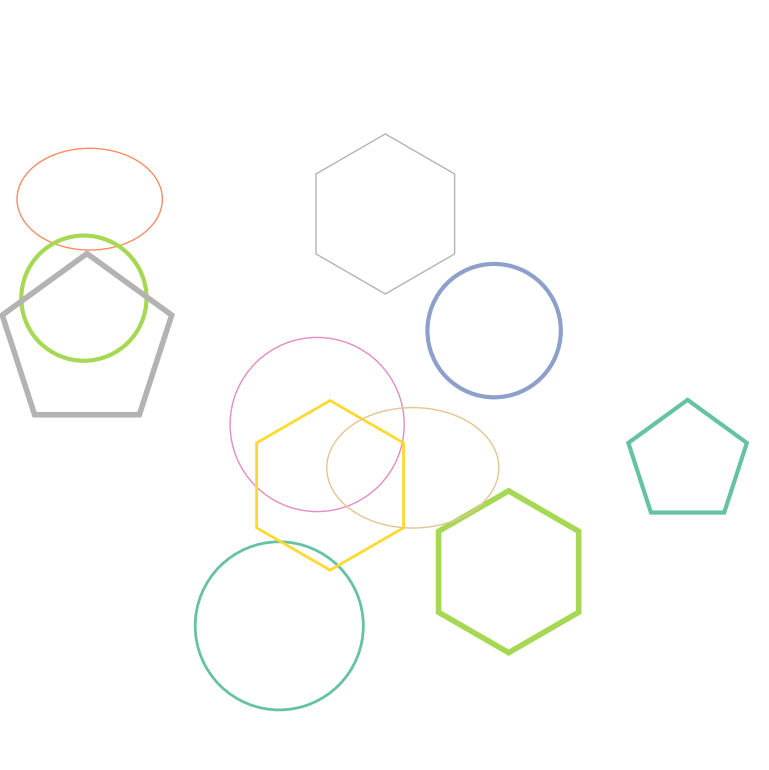[{"shape": "pentagon", "thickness": 1.5, "radius": 0.4, "center": [0.893, 0.4]}, {"shape": "circle", "thickness": 1, "radius": 0.55, "center": [0.363, 0.187]}, {"shape": "oval", "thickness": 0.5, "radius": 0.47, "center": [0.116, 0.741]}, {"shape": "circle", "thickness": 1.5, "radius": 0.43, "center": [0.642, 0.571]}, {"shape": "circle", "thickness": 0.5, "radius": 0.57, "center": [0.412, 0.449]}, {"shape": "circle", "thickness": 1.5, "radius": 0.41, "center": [0.109, 0.613]}, {"shape": "hexagon", "thickness": 2, "radius": 0.53, "center": [0.661, 0.257]}, {"shape": "hexagon", "thickness": 1, "radius": 0.55, "center": [0.429, 0.37]}, {"shape": "oval", "thickness": 0.5, "radius": 0.56, "center": [0.536, 0.392]}, {"shape": "pentagon", "thickness": 2, "radius": 0.58, "center": [0.113, 0.555]}, {"shape": "hexagon", "thickness": 0.5, "radius": 0.52, "center": [0.5, 0.722]}]